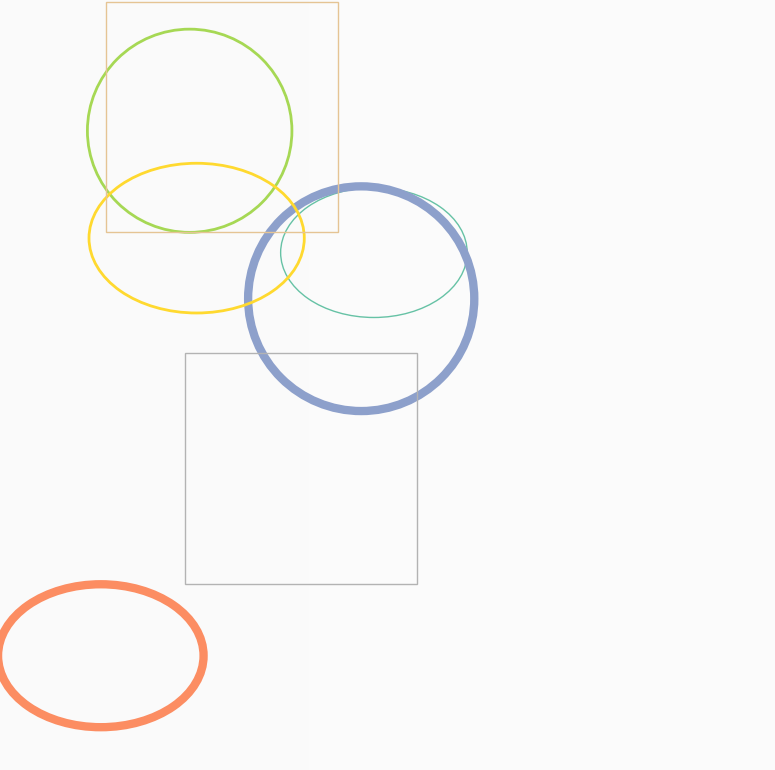[{"shape": "oval", "thickness": 0.5, "radius": 0.6, "center": [0.482, 0.672]}, {"shape": "oval", "thickness": 3, "radius": 0.66, "center": [0.13, 0.148]}, {"shape": "circle", "thickness": 3, "radius": 0.73, "center": [0.466, 0.612]}, {"shape": "circle", "thickness": 1, "radius": 0.66, "center": [0.245, 0.83]}, {"shape": "oval", "thickness": 1, "radius": 0.69, "center": [0.254, 0.691]}, {"shape": "square", "thickness": 0.5, "radius": 0.75, "center": [0.286, 0.848]}, {"shape": "square", "thickness": 0.5, "radius": 0.75, "center": [0.388, 0.392]}]